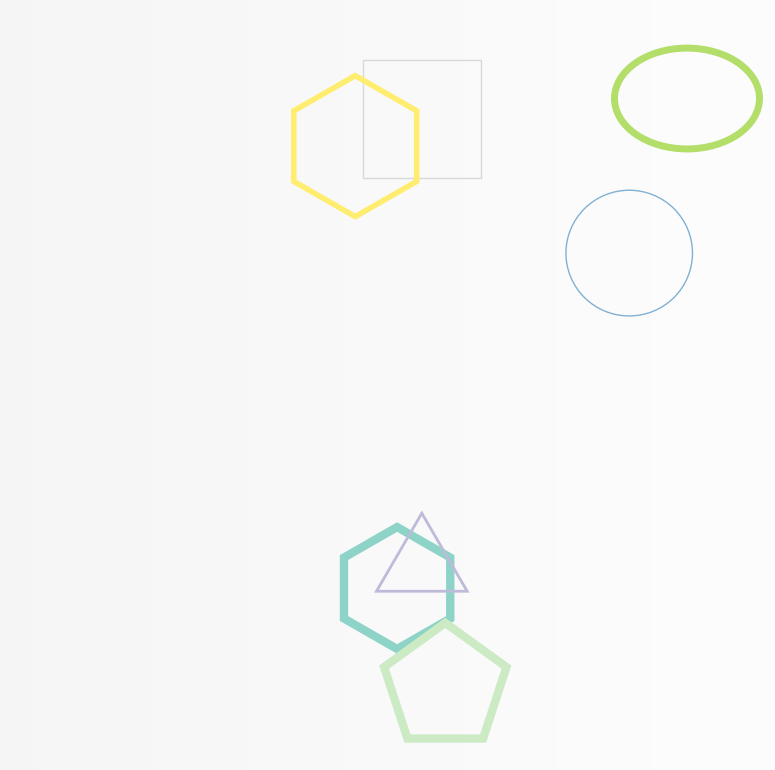[{"shape": "hexagon", "thickness": 3, "radius": 0.4, "center": [0.512, 0.236]}, {"shape": "triangle", "thickness": 1, "radius": 0.34, "center": [0.544, 0.266]}, {"shape": "circle", "thickness": 0.5, "radius": 0.41, "center": [0.812, 0.671]}, {"shape": "oval", "thickness": 2.5, "radius": 0.47, "center": [0.886, 0.872]}, {"shape": "square", "thickness": 0.5, "radius": 0.38, "center": [0.545, 0.845]}, {"shape": "pentagon", "thickness": 3, "radius": 0.42, "center": [0.575, 0.108]}, {"shape": "hexagon", "thickness": 2, "radius": 0.46, "center": [0.458, 0.81]}]